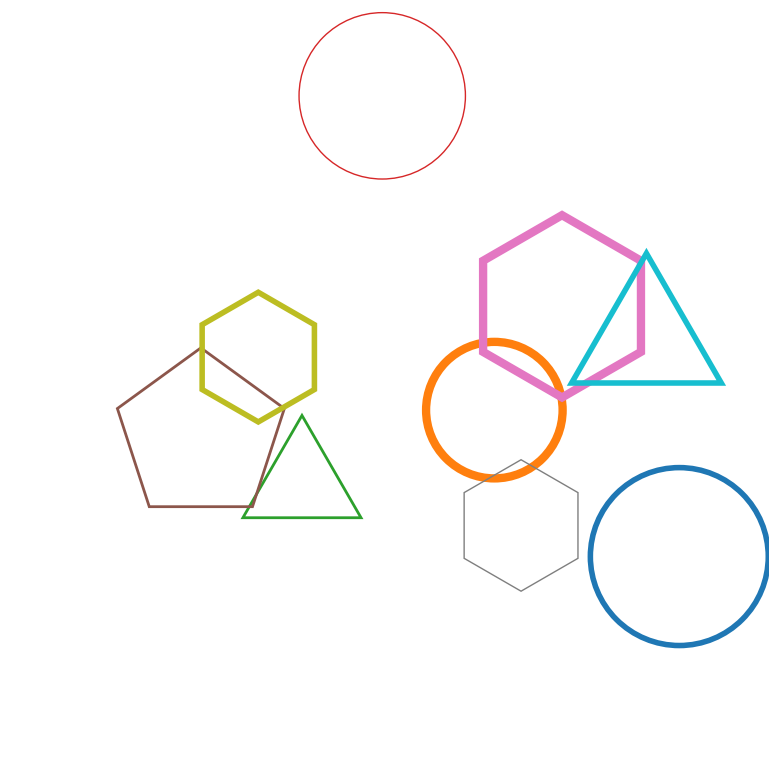[{"shape": "circle", "thickness": 2, "radius": 0.58, "center": [0.882, 0.277]}, {"shape": "circle", "thickness": 3, "radius": 0.44, "center": [0.642, 0.467]}, {"shape": "triangle", "thickness": 1, "radius": 0.44, "center": [0.392, 0.372]}, {"shape": "circle", "thickness": 0.5, "radius": 0.54, "center": [0.496, 0.876]}, {"shape": "pentagon", "thickness": 1, "radius": 0.57, "center": [0.261, 0.434]}, {"shape": "hexagon", "thickness": 3, "radius": 0.59, "center": [0.73, 0.602]}, {"shape": "hexagon", "thickness": 0.5, "radius": 0.43, "center": [0.677, 0.318]}, {"shape": "hexagon", "thickness": 2, "radius": 0.42, "center": [0.335, 0.536]}, {"shape": "triangle", "thickness": 2, "radius": 0.56, "center": [0.84, 0.559]}]